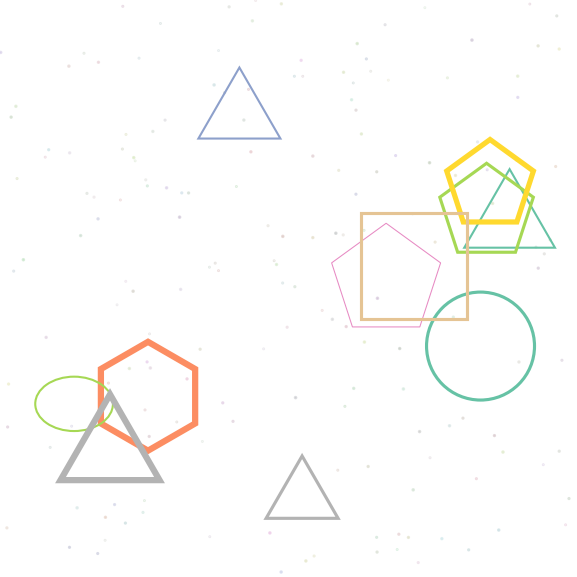[{"shape": "circle", "thickness": 1.5, "radius": 0.47, "center": [0.832, 0.4]}, {"shape": "triangle", "thickness": 1, "radius": 0.45, "center": [0.882, 0.616]}, {"shape": "hexagon", "thickness": 3, "radius": 0.47, "center": [0.256, 0.313]}, {"shape": "triangle", "thickness": 1, "radius": 0.41, "center": [0.415, 0.8]}, {"shape": "pentagon", "thickness": 0.5, "radius": 0.5, "center": [0.669, 0.513]}, {"shape": "oval", "thickness": 1, "radius": 0.34, "center": [0.128, 0.3]}, {"shape": "pentagon", "thickness": 1.5, "radius": 0.43, "center": [0.843, 0.631]}, {"shape": "pentagon", "thickness": 2.5, "radius": 0.39, "center": [0.849, 0.679]}, {"shape": "square", "thickness": 1.5, "radius": 0.46, "center": [0.718, 0.539]}, {"shape": "triangle", "thickness": 1.5, "radius": 0.36, "center": [0.523, 0.138]}, {"shape": "triangle", "thickness": 3, "radius": 0.49, "center": [0.191, 0.217]}]